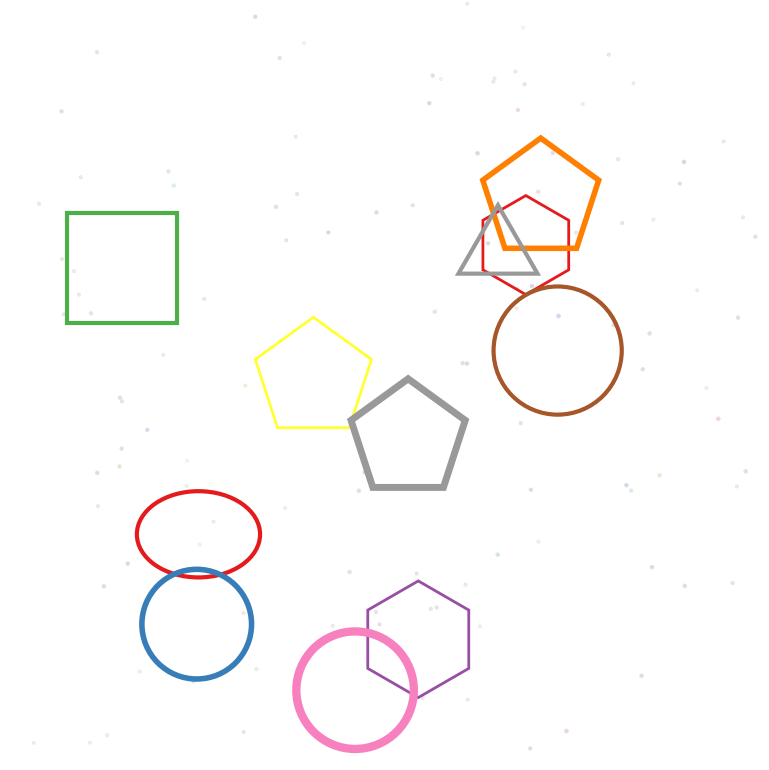[{"shape": "oval", "thickness": 1.5, "radius": 0.4, "center": [0.258, 0.306]}, {"shape": "hexagon", "thickness": 1, "radius": 0.32, "center": [0.683, 0.682]}, {"shape": "circle", "thickness": 2, "radius": 0.36, "center": [0.255, 0.189]}, {"shape": "square", "thickness": 1.5, "radius": 0.36, "center": [0.158, 0.652]}, {"shape": "hexagon", "thickness": 1, "radius": 0.38, "center": [0.543, 0.17]}, {"shape": "pentagon", "thickness": 2, "radius": 0.4, "center": [0.702, 0.742]}, {"shape": "pentagon", "thickness": 1, "radius": 0.4, "center": [0.407, 0.509]}, {"shape": "circle", "thickness": 1.5, "radius": 0.42, "center": [0.724, 0.545]}, {"shape": "circle", "thickness": 3, "radius": 0.38, "center": [0.461, 0.104]}, {"shape": "pentagon", "thickness": 2.5, "radius": 0.39, "center": [0.53, 0.43]}, {"shape": "triangle", "thickness": 1.5, "radius": 0.3, "center": [0.647, 0.674]}]